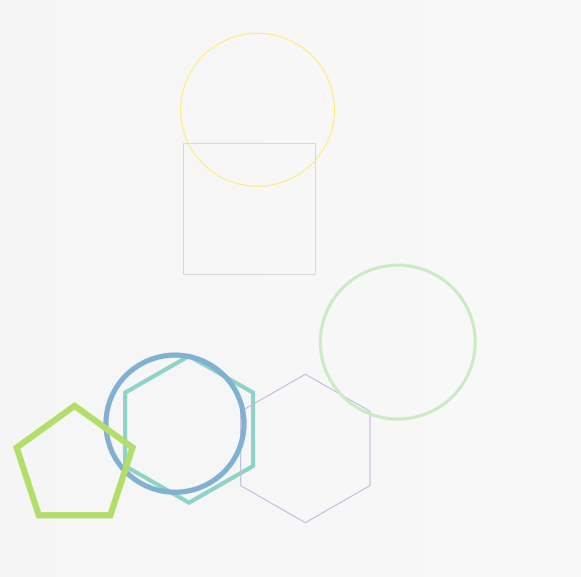[{"shape": "hexagon", "thickness": 2, "radius": 0.64, "center": [0.325, 0.256]}, {"shape": "hexagon", "thickness": 0.5, "radius": 0.64, "center": [0.525, 0.223]}, {"shape": "circle", "thickness": 2.5, "radius": 0.59, "center": [0.301, 0.266]}, {"shape": "pentagon", "thickness": 3, "radius": 0.52, "center": [0.128, 0.192]}, {"shape": "square", "thickness": 0.5, "radius": 0.57, "center": [0.428, 0.638]}, {"shape": "circle", "thickness": 1.5, "radius": 0.67, "center": [0.684, 0.407]}, {"shape": "circle", "thickness": 0.5, "radius": 0.66, "center": [0.443, 0.809]}]